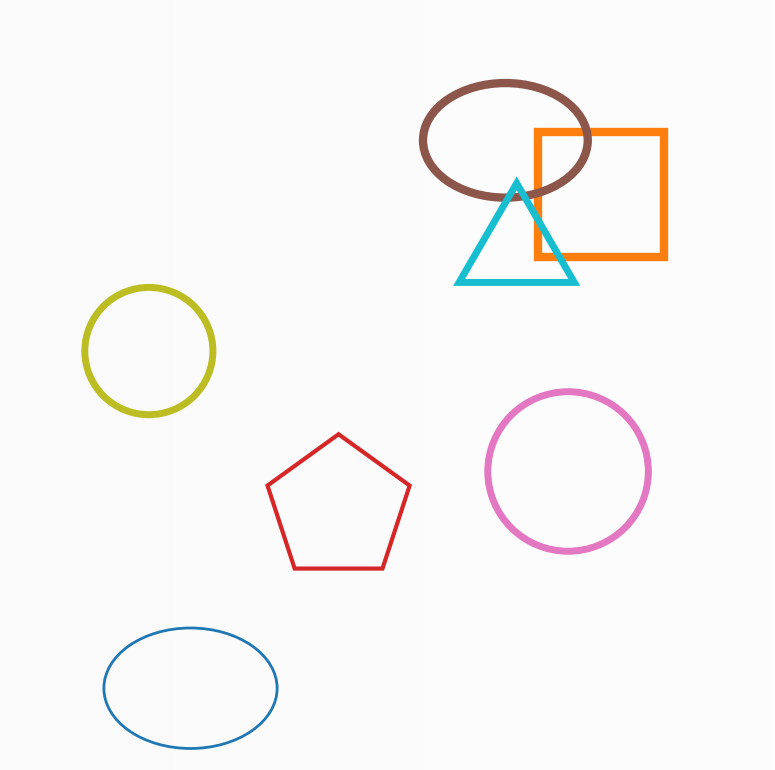[{"shape": "oval", "thickness": 1, "radius": 0.56, "center": [0.246, 0.106]}, {"shape": "square", "thickness": 3, "radius": 0.41, "center": [0.775, 0.748]}, {"shape": "pentagon", "thickness": 1.5, "radius": 0.48, "center": [0.437, 0.34]}, {"shape": "oval", "thickness": 3, "radius": 0.53, "center": [0.652, 0.818]}, {"shape": "circle", "thickness": 2.5, "radius": 0.52, "center": [0.733, 0.388]}, {"shape": "circle", "thickness": 2.5, "radius": 0.41, "center": [0.192, 0.544]}, {"shape": "triangle", "thickness": 2.5, "radius": 0.43, "center": [0.667, 0.676]}]